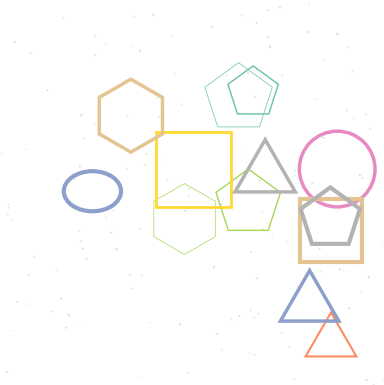[{"shape": "pentagon", "thickness": 0.5, "radius": 0.46, "center": [0.62, 0.745]}, {"shape": "pentagon", "thickness": 1, "radius": 0.34, "center": [0.657, 0.76]}, {"shape": "triangle", "thickness": 1.5, "radius": 0.38, "center": [0.86, 0.112]}, {"shape": "oval", "thickness": 3, "radius": 0.37, "center": [0.24, 0.503]}, {"shape": "triangle", "thickness": 2.5, "radius": 0.44, "center": [0.804, 0.21]}, {"shape": "circle", "thickness": 2.5, "radius": 0.49, "center": [0.876, 0.561]}, {"shape": "pentagon", "thickness": 1, "radius": 0.44, "center": [0.645, 0.473]}, {"shape": "hexagon", "thickness": 0.5, "radius": 0.46, "center": [0.479, 0.431]}, {"shape": "square", "thickness": 2, "radius": 0.49, "center": [0.503, 0.561]}, {"shape": "hexagon", "thickness": 2.5, "radius": 0.47, "center": [0.34, 0.7]}, {"shape": "square", "thickness": 3, "radius": 0.4, "center": [0.859, 0.402]}, {"shape": "pentagon", "thickness": 3, "radius": 0.41, "center": [0.858, 0.432]}, {"shape": "triangle", "thickness": 2.5, "radius": 0.45, "center": [0.689, 0.547]}]